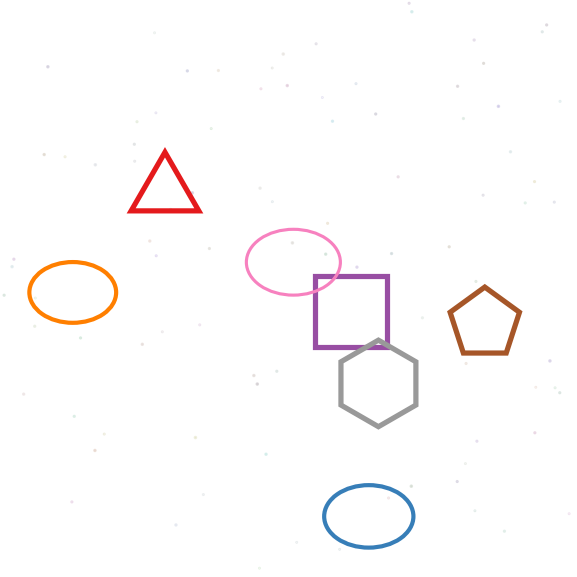[{"shape": "triangle", "thickness": 2.5, "radius": 0.34, "center": [0.286, 0.668]}, {"shape": "oval", "thickness": 2, "radius": 0.39, "center": [0.639, 0.105]}, {"shape": "square", "thickness": 2.5, "radius": 0.31, "center": [0.608, 0.46]}, {"shape": "oval", "thickness": 2, "radius": 0.38, "center": [0.126, 0.493]}, {"shape": "pentagon", "thickness": 2.5, "radius": 0.32, "center": [0.839, 0.439]}, {"shape": "oval", "thickness": 1.5, "radius": 0.41, "center": [0.508, 0.545]}, {"shape": "hexagon", "thickness": 2.5, "radius": 0.37, "center": [0.655, 0.335]}]